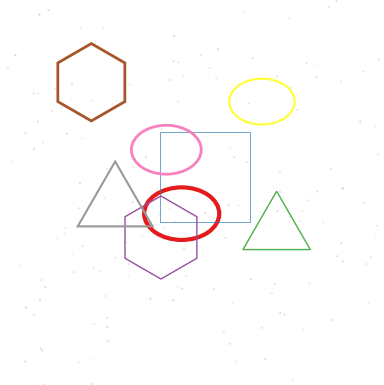[{"shape": "oval", "thickness": 3, "radius": 0.49, "center": [0.472, 0.445]}, {"shape": "square", "thickness": 0.5, "radius": 0.59, "center": [0.532, 0.541]}, {"shape": "triangle", "thickness": 1, "radius": 0.51, "center": [0.719, 0.402]}, {"shape": "hexagon", "thickness": 1, "radius": 0.54, "center": [0.418, 0.383]}, {"shape": "oval", "thickness": 1.5, "radius": 0.43, "center": [0.68, 0.736]}, {"shape": "hexagon", "thickness": 2, "radius": 0.5, "center": [0.237, 0.786]}, {"shape": "oval", "thickness": 2, "radius": 0.45, "center": [0.432, 0.611]}, {"shape": "triangle", "thickness": 1.5, "radius": 0.56, "center": [0.299, 0.468]}]